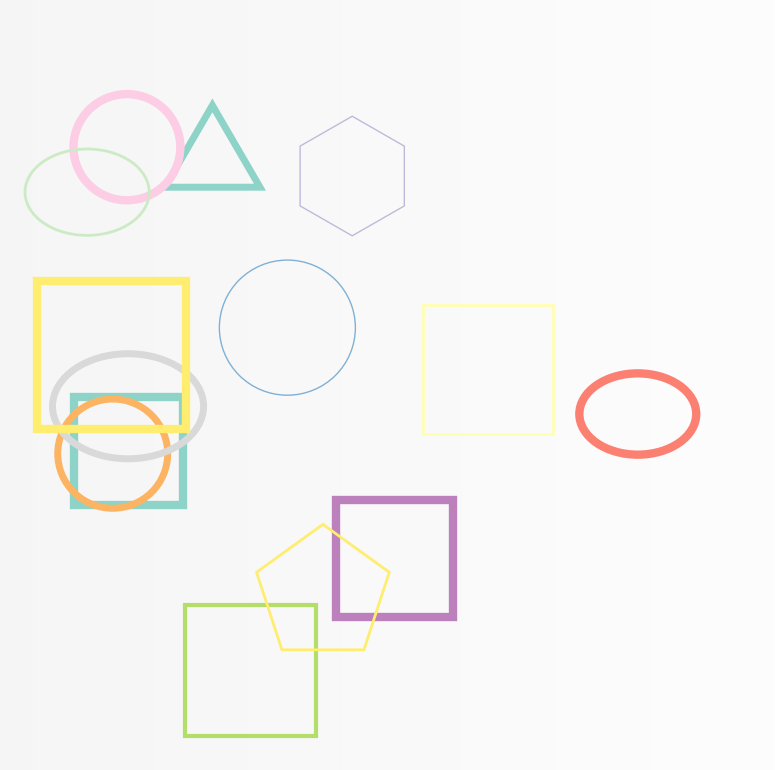[{"shape": "square", "thickness": 3, "radius": 0.35, "center": [0.166, 0.414]}, {"shape": "triangle", "thickness": 2.5, "radius": 0.35, "center": [0.274, 0.792]}, {"shape": "square", "thickness": 1, "radius": 0.42, "center": [0.63, 0.52]}, {"shape": "hexagon", "thickness": 0.5, "radius": 0.39, "center": [0.454, 0.771]}, {"shape": "oval", "thickness": 3, "radius": 0.38, "center": [0.823, 0.462]}, {"shape": "circle", "thickness": 0.5, "radius": 0.44, "center": [0.371, 0.574]}, {"shape": "circle", "thickness": 2.5, "radius": 0.35, "center": [0.145, 0.411]}, {"shape": "square", "thickness": 1.5, "radius": 0.42, "center": [0.323, 0.129]}, {"shape": "circle", "thickness": 3, "radius": 0.34, "center": [0.164, 0.809]}, {"shape": "oval", "thickness": 2.5, "radius": 0.49, "center": [0.165, 0.472]}, {"shape": "square", "thickness": 3, "radius": 0.38, "center": [0.509, 0.275]}, {"shape": "oval", "thickness": 1, "radius": 0.4, "center": [0.112, 0.75]}, {"shape": "square", "thickness": 3, "radius": 0.48, "center": [0.144, 0.539]}, {"shape": "pentagon", "thickness": 1, "radius": 0.45, "center": [0.417, 0.229]}]